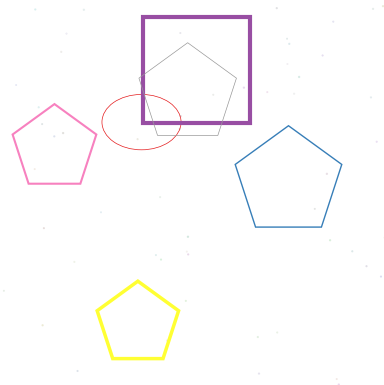[{"shape": "oval", "thickness": 0.5, "radius": 0.51, "center": [0.368, 0.683]}, {"shape": "pentagon", "thickness": 1, "radius": 0.73, "center": [0.749, 0.528]}, {"shape": "square", "thickness": 3, "radius": 0.69, "center": [0.51, 0.818]}, {"shape": "pentagon", "thickness": 2.5, "radius": 0.56, "center": [0.358, 0.158]}, {"shape": "pentagon", "thickness": 1.5, "radius": 0.57, "center": [0.141, 0.615]}, {"shape": "pentagon", "thickness": 0.5, "radius": 0.67, "center": [0.487, 0.756]}]